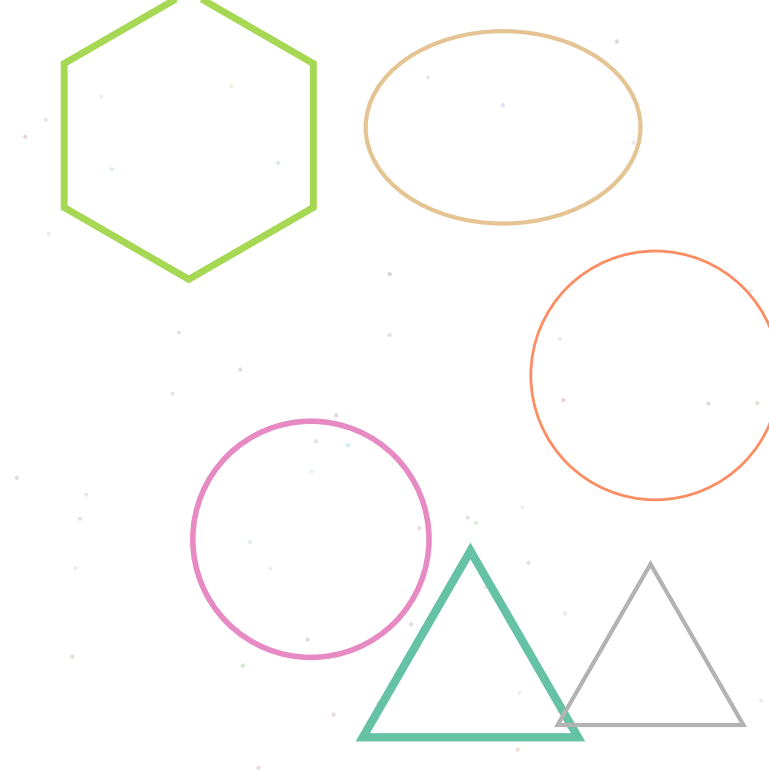[{"shape": "triangle", "thickness": 3, "radius": 0.81, "center": [0.611, 0.123]}, {"shape": "circle", "thickness": 1, "radius": 0.81, "center": [0.851, 0.512]}, {"shape": "circle", "thickness": 2, "radius": 0.77, "center": [0.404, 0.3]}, {"shape": "hexagon", "thickness": 2.5, "radius": 0.93, "center": [0.245, 0.824]}, {"shape": "oval", "thickness": 1.5, "radius": 0.89, "center": [0.653, 0.835]}, {"shape": "triangle", "thickness": 1.5, "radius": 0.7, "center": [0.845, 0.128]}]